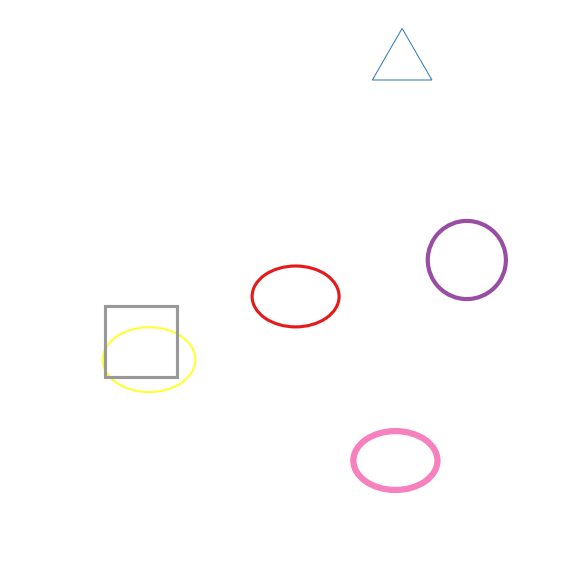[{"shape": "oval", "thickness": 1.5, "radius": 0.38, "center": [0.512, 0.486]}, {"shape": "triangle", "thickness": 0.5, "radius": 0.3, "center": [0.696, 0.89]}, {"shape": "circle", "thickness": 2, "radius": 0.34, "center": [0.808, 0.549]}, {"shape": "oval", "thickness": 1, "radius": 0.4, "center": [0.258, 0.376]}, {"shape": "oval", "thickness": 3, "radius": 0.36, "center": [0.685, 0.202]}, {"shape": "square", "thickness": 1.5, "radius": 0.31, "center": [0.244, 0.409]}]